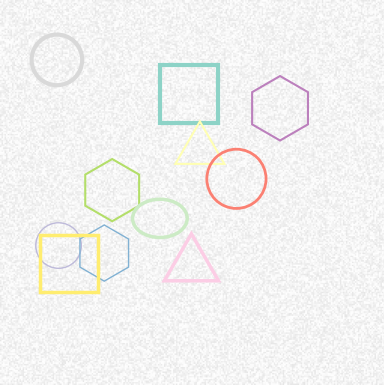[{"shape": "square", "thickness": 3, "radius": 0.37, "center": [0.491, 0.756]}, {"shape": "triangle", "thickness": 1.5, "radius": 0.37, "center": [0.519, 0.611]}, {"shape": "circle", "thickness": 1, "radius": 0.3, "center": [0.152, 0.362]}, {"shape": "circle", "thickness": 2, "radius": 0.38, "center": [0.614, 0.536]}, {"shape": "hexagon", "thickness": 1, "radius": 0.36, "center": [0.271, 0.343]}, {"shape": "hexagon", "thickness": 1.5, "radius": 0.4, "center": [0.291, 0.506]}, {"shape": "triangle", "thickness": 2.5, "radius": 0.41, "center": [0.497, 0.311]}, {"shape": "circle", "thickness": 3, "radius": 0.33, "center": [0.148, 0.844]}, {"shape": "hexagon", "thickness": 1.5, "radius": 0.42, "center": [0.727, 0.719]}, {"shape": "oval", "thickness": 2.5, "radius": 0.35, "center": [0.415, 0.433]}, {"shape": "square", "thickness": 2.5, "radius": 0.37, "center": [0.179, 0.316]}]